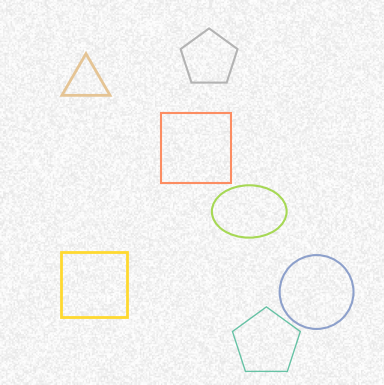[{"shape": "pentagon", "thickness": 1, "radius": 0.46, "center": [0.692, 0.11]}, {"shape": "square", "thickness": 1.5, "radius": 0.45, "center": [0.51, 0.616]}, {"shape": "circle", "thickness": 1.5, "radius": 0.48, "center": [0.822, 0.242]}, {"shape": "oval", "thickness": 1.5, "radius": 0.49, "center": [0.647, 0.451]}, {"shape": "square", "thickness": 2, "radius": 0.43, "center": [0.243, 0.261]}, {"shape": "triangle", "thickness": 2, "radius": 0.36, "center": [0.223, 0.788]}, {"shape": "pentagon", "thickness": 1.5, "radius": 0.39, "center": [0.543, 0.848]}]